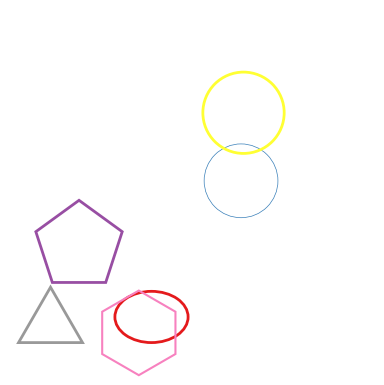[{"shape": "oval", "thickness": 2, "radius": 0.48, "center": [0.394, 0.177]}, {"shape": "circle", "thickness": 0.5, "radius": 0.48, "center": [0.626, 0.53]}, {"shape": "pentagon", "thickness": 2, "radius": 0.59, "center": [0.205, 0.362]}, {"shape": "circle", "thickness": 2, "radius": 0.53, "center": [0.633, 0.707]}, {"shape": "hexagon", "thickness": 1.5, "radius": 0.55, "center": [0.361, 0.135]}, {"shape": "triangle", "thickness": 2, "radius": 0.48, "center": [0.131, 0.158]}]